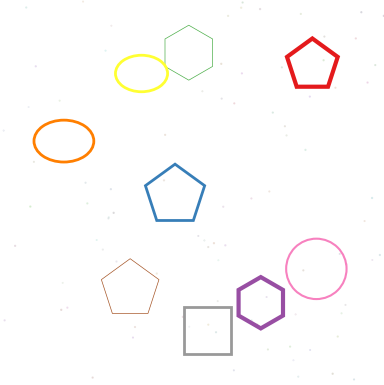[{"shape": "pentagon", "thickness": 3, "radius": 0.35, "center": [0.811, 0.831]}, {"shape": "pentagon", "thickness": 2, "radius": 0.4, "center": [0.455, 0.493]}, {"shape": "hexagon", "thickness": 0.5, "radius": 0.36, "center": [0.49, 0.863]}, {"shape": "hexagon", "thickness": 3, "radius": 0.33, "center": [0.677, 0.214]}, {"shape": "oval", "thickness": 2, "radius": 0.39, "center": [0.166, 0.634]}, {"shape": "oval", "thickness": 2, "radius": 0.34, "center": [0.368, 0.809]}, {"shape": "pentagon", "thickness": 0.5, "radius": 0.39, "center": [0.338, 0.249]}, {"shape": "circle", "thickness": 1.5, "radius": 0.39, "center": [0.822, 0.302]}, {"shape": "square", "thickness": 2, "radius": 0.31, "center": [0.539, 0.14]}]